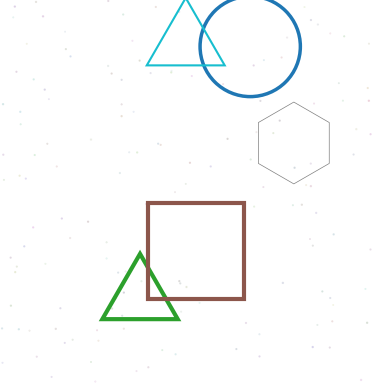[{"shape": "circle", "thickness": 2.5, "radius": 0.65, "center": [0.65, 0.879]}, {"shape": "triangle", "thickness": 3, "radius": 0.57, "center": [0.364, 0.228]}, {"shape": "square", "thickness": 3, "radius": 0.63, "center": [0.508, 0.348]}, {"shape": "hexagon", "thickness": 0.5, "radius": 0.53, "center": [0.763, 0.629]}, {"shape": "triangle", "thickness": 1.5, "radius": 0.58, "center": [0.482, 0.889]}]